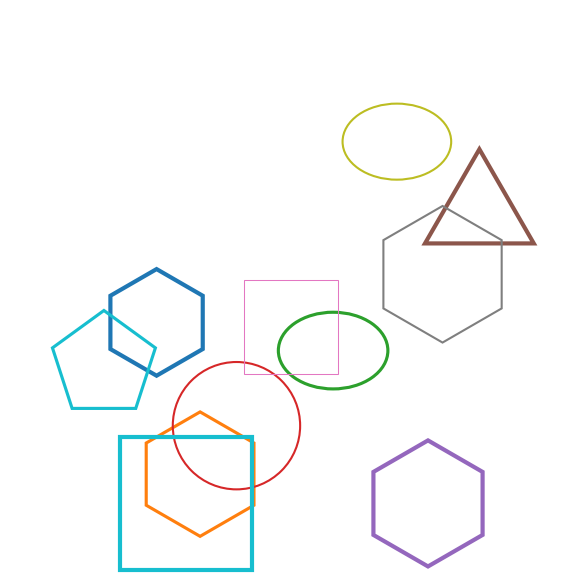[{"shape": "hexagon", "thickness": 2, "radius": 0.46, "center": [0.271, 0.441]}, {"shape": "hexagon", "thickness": 1.5, "radius": 0.54, "center": [0.346, 0.178]}, {"shape": "oval", "thickness": 1.5, "radius": 0.47, "center": [0.577, 0.392]}, {"shape": "circle", "thickness": 1, "radius": 0.55, "center": [0.409, 0.262]}, {"shape": "hexagon", "thickness": 2, "radius": 0.55, "center": [0.741, 0.127]}, {"shape": "triangle", "thickness": 2, "radius": 0.54, "center": [0.83, 0.632]}, {"shape": "square", "thickness": 0.5, "radius": 0.41, "center": [0.504, 0.433]}, {"shape": "hexagon", "thickness": 1, "radius": 0.59, "center": [0.766, 0.524]}, {"shape": "oval", "thickness": 1, "radius": 0.47, "center": [0.687, 0.754]}, {"shape": "pentagon", "thickness": 1.5, "radius": 0.47, "center": [0.18, 0.368]}, {"shape": "square", "thickness": 2, "radius": 0.57, "center": [0.322, 0.127]}]